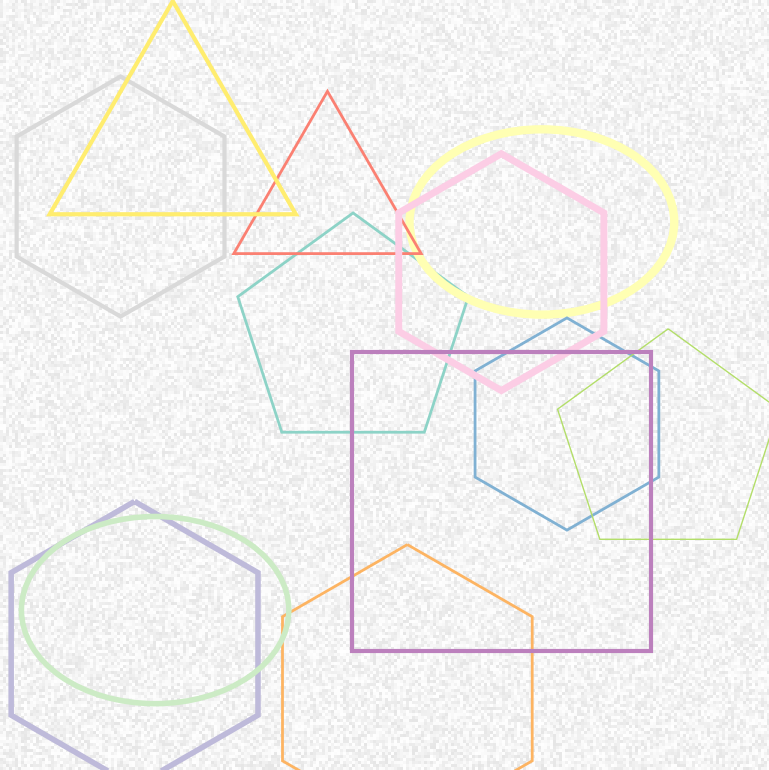[{"shape": "pentagon", "thickness": 1, "radius": 0.79, "center": [0.459, 0.566]}, {"shape": "oval", "thickness": 3, "radius": 0.86, "center": [0.704, 0.712]}, {"shape": "hexagon", "thickness": 2, "radius": 0.93, "center": [0.175, 0.164]}, {"shape": "triangle", "thickness": 1, "radius": 0.7, "center": [0.425, 0.741]}, {"shape": "hexagon", "thickness": 1, "radius": 0.69, "center": [0.736, 0.449]}, {"shape": "hexagon", "thickness": 1, "radius": 0.94, "center": [0.529, 0.106]}, {"shape": "pentagon", "thickness": 0.5, "radius": 0.76, "center": [0.868, 0.422]}, {"shape": "hexagon", "thickness": 2.5, "radius": 0.77, "center": [0.651, 0.647]}, {"shape": "hexagon", "thickness": 1.5, "radius": 0.78, "center": [0.157, 0.745]}, {"shape": "square", "thickness": 1.5, "radius": 0.97, "center": [0.651, 0.349]}, {"shape": "oval", "thickness": 2, "radius": 0.87, "center": [0.201, 0.208]}, {"shape": "triangle", "thickness": 1.5, "radius": 0.92, "center": [0.224, 0.814]}]